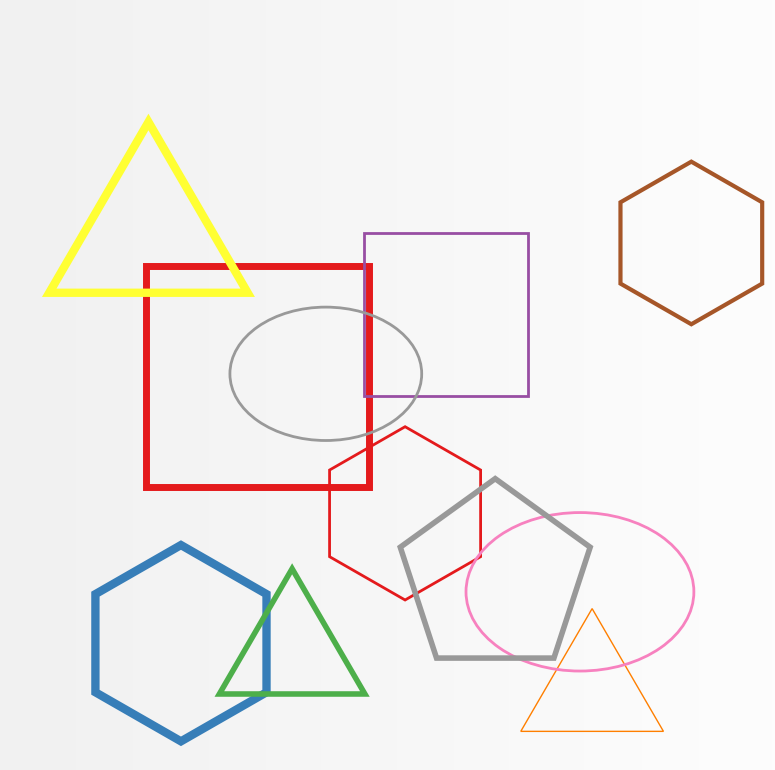[{"shape": "square", "thickness": 2.5, "radius": 0.72, "center": [0.332, 0.511]}, {"shape": "hexagon", "thickness": 1, "radius": 0.56, "center": [0.523, 0.333]}, {"shape": "hexagon", "thickness": 3, "radius": 0.64, "center": [0.233, 0.165]}, {"shape": "triangle", "thickness": 2, "radius": 0.54, "center": [0.377, 0.153]}, {"shape": "square", "thickness": 1, "radius": 0.53, "center": [0.576, 0.592]}, {"shape": "triangle", "thickness": 0.5, "radius": 0.53, "center": [0.764, 0.103]}, {"shape": "triangle", "thickness": 3, "radius": 0.74, "center": [0.192, 0.694]}, {"shape": "hexagon", "thickness": 1.5, "radius": 0.53, "center": [0.892, 0.684]}, {"shape": "oval", "thickness": 1, "radius": 0.74, "center": [0.748, 0.231]}, {"shape": "oval", "thickness": 1, "radius": 0.62, "center": [0.42, 0.515]}, {"shape": "pentagon", "thickness": 2, "radius": 0.64, "center": [0.639, 0.25]}]